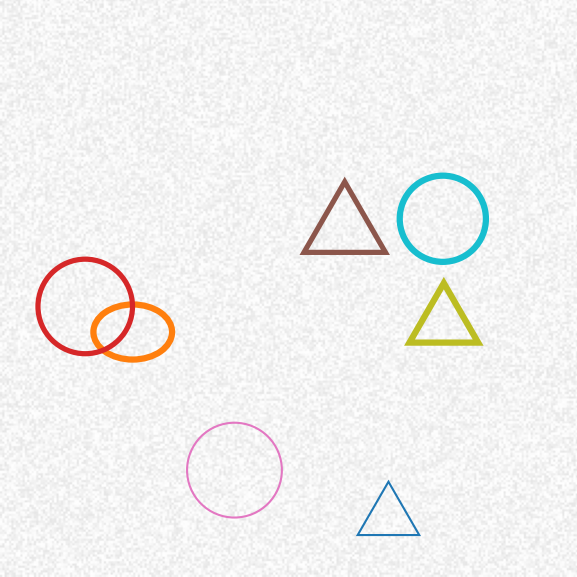[{"shape": "triangle", "thickness": 1, "radius": 0.31, "center": [0.673, 0.103]}, {"shape": "oval", "thickness": 3, "radius": 0.34, "center": [0.23, 0.424]}, {"shape": "circle", "thickness": 2.5, "radius": 0.41, "center": [0.148, 0.468]}, {"shape": "triangle", "thickness": 2.5, "radius": 0.41, "center": [0.597, 0.603]}, {"shape": "circle", "thickness": 1, "radius": 0.41, "center": [0.406, 0.185]}, {"shape": "triangle", "thickness": 3, "radius": 0.34, "center": [0.769, 0.44]}, {"shape": "circle", "thickness": 3, "radius": 0.37, "center": [0.767, 0.62]}]